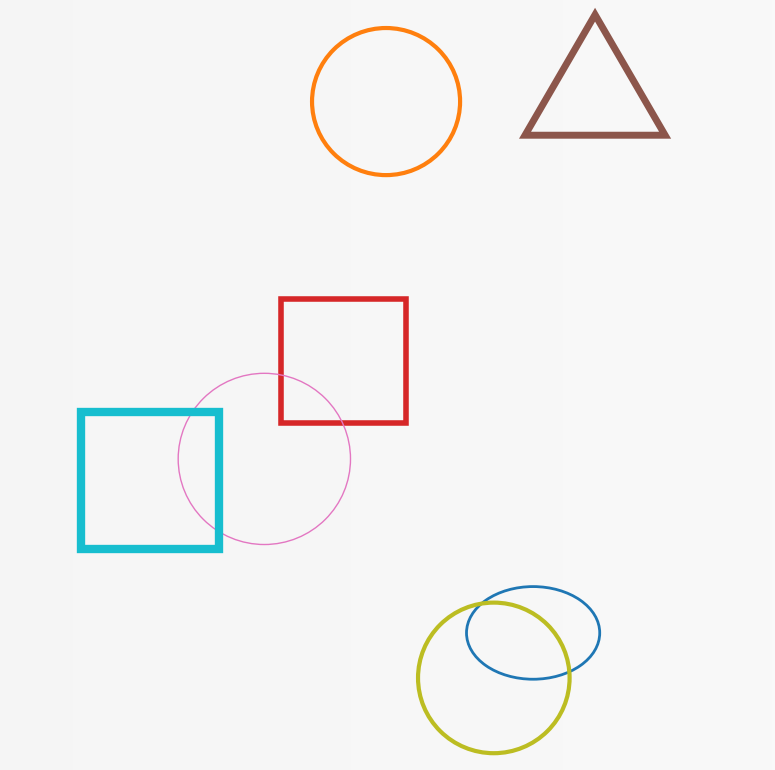[{"shape": "oval", "thickness": 1, "radius": 0.43, "center": [0.688, 0.178]}, {"shape": "circle", "thickness": 1.5, "radius": 0.48, "center": [0.498, 0.868]}, {"shape": "square", "thickness": 2, "radius": 0.4, "center": [0.443, 0.531]}, {"shape": "triangle", "thickness": 2.5, "radius": 0.52, "center": [0.768, 0.877]}, {"shape": "circle", "thickness": 0.5, "radius": 0.56, "center": [0.341, 0.404]}, {"shape": "circle", "thickness": 1.5, "radius": 0.49, "center": [0.637, 0.12]}, {"shape": "square", "thickness": 3, "radius": 0.44, "center": [0.193, 0.376]}]